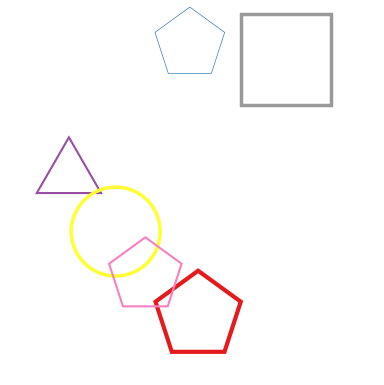[{"shape": "pentagon", "thickness": 3, "radius": 0.58, "center": [0.515, 0.18]}, {"shape": "pentagon", "thickness": 0.5, "radius": 0.48, "center": [0.493, 0.886]}, {"shape": "triangle", "thickness": 1.5, "radius": 0.48, "center": [0.179, 0.547]}, {"shape": "circle", "thickness": 2.5, "radius": 0.58, "center": [0.301, 0.399]}, {"shape": "pentagon", "thickness": 1.5, "radius": 0.5, "center": [0.378, 0.284]}, {"shape": "square", "thickness": 2.5, "radius": 0.59, "center": [0.743, 0.846]}]